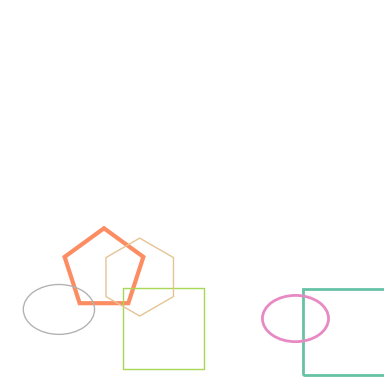[{"shape": "square", "thickness": 2, "radius": 0.56, "center": [0.899, 0.138]}, {"shape": "pentagon", "thickness": 3, "radius": 0.54, "center": [0.27, 0.3]}, {"shape": "oval", "thickness": 2, "radius": 0.43, "center": [0.767, 0.173]}, {"shape": "square", "thickness": 1, "radius": 0.52, "center": [0.424, 0.147]}, {"shape": "hexagon", "thickness": 1, "radius": 0.51, "center": [0.363, 0.28]}, {"shape": "oval", "thickness": 1, "radius": 0.46, "center": [0.153, 0.196]}]